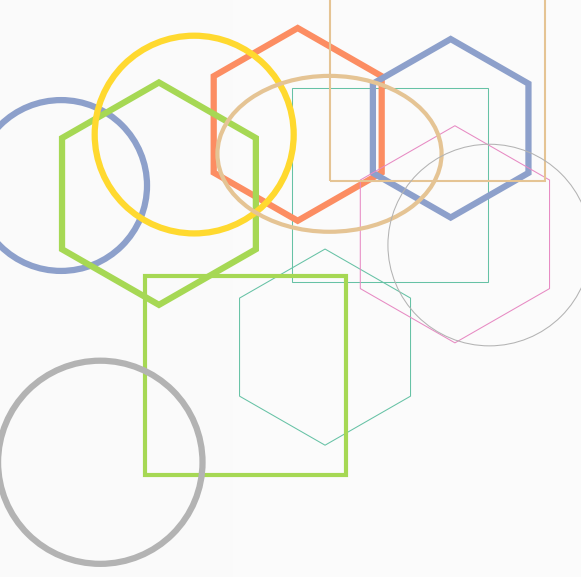[{"shape": "square", "thickness": 0.5, "radius": 0.84, "center": [0.671, 0.679]}, {"shape": "hexagon", "thickness": 0.5, "radius": 0.85, "center": [0.559, 0.398]}, {"shape": "hexagon", "thickness": 3, "radius": 0.83, "center": [0.512, 0.784]}, {"shape": "hexagon", "thickness": 3, "radius": 0.77, "center": [0.775, 0.777]}, {"shape": "circle", "thickness": 3, "radius": 0.74, "center": [0.105, 0.678]}, {"shape": "hexagon", "thickness": 0.5, "radius": 0.94, "center": [0.783, 0.593]}, {"shape": "square", "thickness": 2, "radius": 0.86, "center": [0.422, 0.349]}, {"shape": "hexagon", "thickness": 3, "radius": 0.96, "center": [0.273, 0.664]}, {"shape": "circle", "thickness": 3, "radius": 0.86, "center": [0.334, 0.766]}, {"shape": "square", "thickness": 1, "radius": 0.93, "center": [0.753, 0.871]}, {"shape": "oval", "thickness": 2, "radius": 0.96, "center": [0.567, 0.733]}, {"shape": "circle", "thickness": 3, "radius": 0.88, "center": [0.173, 0.199]}, {"shape": "circle", "thickness": 0.5, "radius": 0.87, "center": [0.842, 0.575]}]